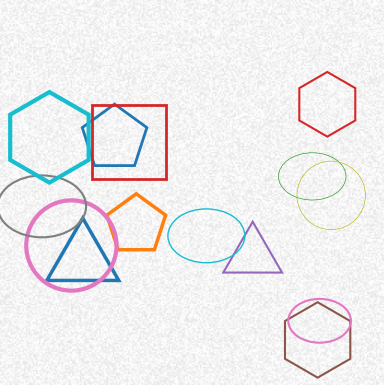[{"shape": "triangle", "thickness": 2.5, "radius": 0.54, "center": [0.215, 0.326]}, {"shape": "pentagon", "thickness": 2, "radius": 0.44, "center": [0.298, 0.641]}, {"shape": "pentagon", "thickness": 2.5, "radius": 0.4, "center": [0.354, 0.416]}, {"shape": "oval", "thickness": 0.5, "radius": 0.44, "center": [0.811, 0.542]}, {"shape": "square", "thickness": 2, "radius": 0.48, "center": [0.334, 0.63]}, {"shape": "hexagon", "thickness": 1.5, "radius": 0.42, "center": [0.85, 0.729]}, {"shape": "triangle", "thickness": 1.5, "radius": 0.44, "center": [0.656, 0.336]}, {"shape": "hexagon", "thickness": 1.5, "radius": 0.49, "center": [0.825, 0.117]}, {"shape": "circle", "thickness": 3, "radius": 0.59, "center": [0.185, 0.362]}, {"shape": "oval", "thickness": 1.5, "radius": 0.41, "center": [0.83, 0.167]}, {"shape": "oval", "thickness": 1.5, "radius": 0.57, "center": [0.109, 0.464]}, {"shape": "circle", "thickness": 0.5, "radius": 0.44, "center": [0.86, 0.492]}, {"shape": "hexagon", "thickness": 3, "radius": 0.59, "center": [0.128, 0.643]}, {"shape": "oval", "thickness": 1, "radius": 0.5, "center": [0.536, 0.387]}]